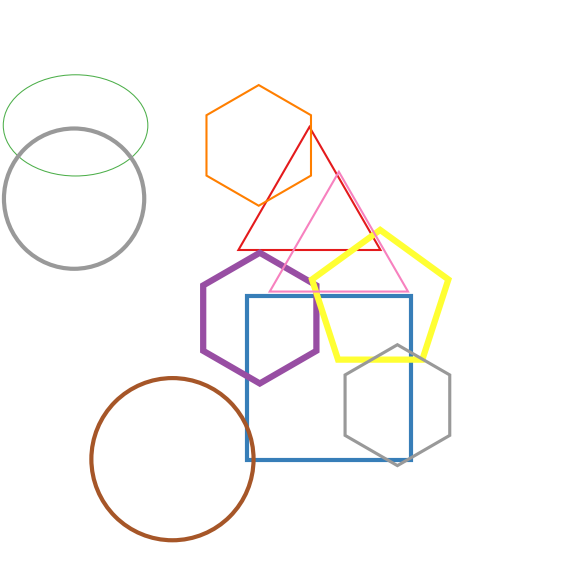[{"shape": "triangle", "thickness": 1, "radius": 0.71, "center": [0.536, 0.637]}, {"shape": "square", "thickness": 2, "radius": 0.71, "center": [0.569, 0.345]}, {"shape": "oval", "thickness": 0.5, "radius": 0.63, "center": [0.131, 0.782]}, {"shape": "hexagon", "thickness": 3, "radius": 0.57, "center": [0.45, 0.448]}, {"shape": "hexagon", "thickness": 1, "radius": 0.52, "center": [0.448, 0.747]}, {"shape": "pentagon", "thickness": 3, "radius": 0.62, "center": [0.658, 0.477]}, {"shape": "circle", "thickness": 2, "radius": 0.7, "center": [0.299, 0.204]}, {"shape": "triangle", "thickness": 1, "radius": 0.69, "center": [0.587, 0.563]}, {"shape": "hexagon", "thickness": 1.5, "radius": 0.52, "center": [0.688, 0.298]}, {"shape": "circle", "thickness": 2, "radius": 0.61, "center": [0.128, 0.655]}]